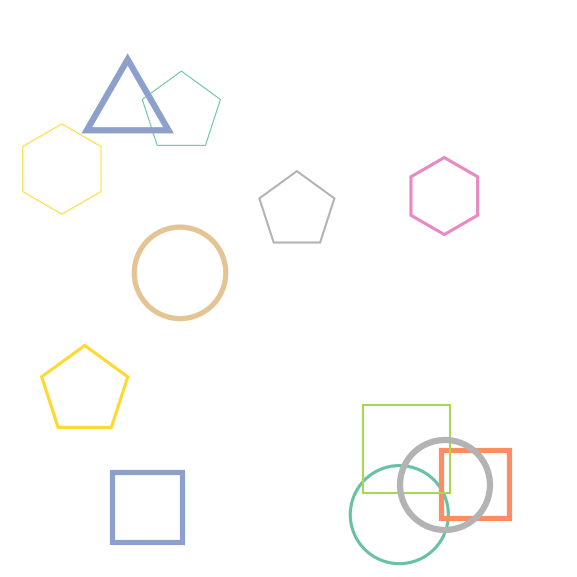[{"shape": "pentagon", "thickness": 0.5, "radius": 0.36, "center": [0.314, 0.805]}, {"shape": "circle", "thickness": 1.5, "radius": 0.42, "center": [0.691, 0.108]}, {"shape": "square", "thickness": 2.5, "radius": 0.3, "center": [0.823, 0.161]}, {"shape": "triangle", "thickness": 3, "radius": 0.41, "center": [0.221, 0.814]}, {"shape": "square", "thickness": 2.5, "radius": 0.3, "center": [0.254, 0.121]}, {"shape": "hexagon", "thickness": 1.5, "radius": 0.33, "center": [0.769, 0.66]}, {"shape": "square", "thickness": 1, "radius": 0.38, "center": [0.704, 0.222]}, {"shape": "pentagon", "thickness": 1.5, "radius": 0.39, "center": [0.147, 0.322]}, {"shape": "hexagon", "thickness": 0.5, "radius": 0.39, "center": [0.107, 0.706]}, {"shape": "circle", "thickness": 2.5, "radius": 0.4, "center": [0.312, 0.527]}, {"shape": "pentagon", "thickness": 1, "radius": 0.34, "center": [0.514, 0.634]}, {"shape": "circle", "thickness": 3, "radius": 0.39, "center": [0.771, 0.159]}]